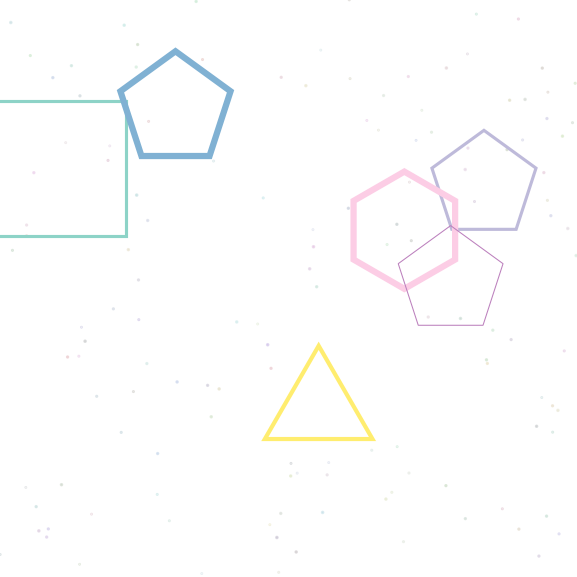[{"shape": "square", "thickness": 1.5, "radius": 0.58, "center": [0.102, 0.707]}, {"shape": "pentagon", "thickness": 1.5, "radius": 0.47, "center": [0.838, 0.679]}, {"shape": "pentagon", "thickness": 3, "radius": 0.5, "center": [0.304, 0.81]}, {"shape": "hexagon", "thickness": 3, "radius": 0.51, "center": [0.7, 0.6]}, {"shape": "pentagon", "thickness": 0.5, "radius": 0.48, "center": [0.78, 0.513]}, {"shape": "triangle", "thickness": 2, "radius": 0.54, "center": [0.552, 0.293]}]